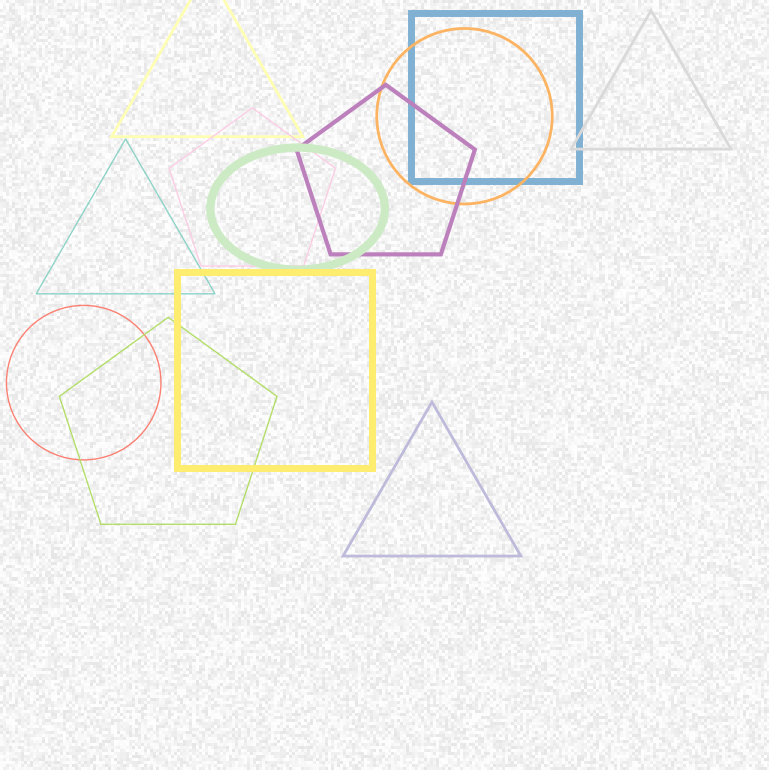[{"shape": "triangle", "thickness": 0.5, "radius": 0.67, "center": [0.163, 0.685]}, {"shape": "triangle", "thickness": 1, "radius": 0.72, "center": [0.269, 0.894]}, {"shape": "triangle", "thickness": 1, "radius": 0.67, "center": [0.561, 0.345]}, {"shape": "circle", "thickness": 0.5, "radius": 0.5, "center": [0.109, 0.503]}, {"shape": "square", "thickness": 2.5, "radius": 0.55, "center": [0.643, 0.874]}, {"shape": "circle", "thickness": 1, "radius": 0.57, "center": [0.603, 0.849]}, {"shape": "pentagon", "thickness": 0.5, "radius": 0.74, "center": [0.218, 0.439]}, {"shape": "pentagon", "thickness": 0.5, "radius": 0.57, "center": [0.328, 0.746]}, {"shape": "triangle", "thickness": 1, "radius": 0.6, "center": [0.846, 0.866]}, {"shape": "pentagon", "thickness": 1.5, "radius": 0.61, "center": [0.501, 0.768]}, {"shape": "oval", "thickness": 3, "radius": 0.57, "center": [0.387, 0.729]}, {"shape": "square", "thickness": 2.5, "radius": 0.63, "center": [0.356, 0.519]}]